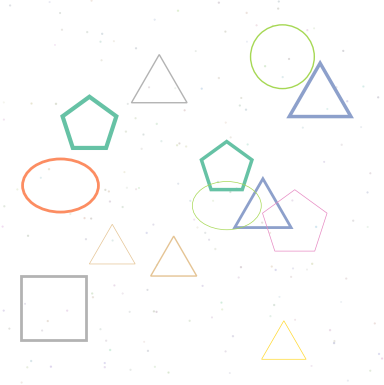[{"shape": "pentagon", "thickness": 3, "radius": 0.37, "center": [0.232, 0.675]}, {"shape": "pentagon", "thickness": 2.5, "radius": 0.34, "center": [0.589, 0.563]}, {"shape": "oval", "thickness": 2, "radius": 0.49, "center": [0.157, 0.518]}, {"shape": "triangle", "thickness": 2, "radius": 0.42, "center": [0.683, 0.451]}, {"shape": "triangle", "thickness": 2.5, "radius": 0.46, "center": [0.831, 0.743]}, {"shape": "pentagon", "thickness": 0.5, "radius": 0.44, "center": [0.766, 0.419]}, {"shape": "oval", "thickness": 0.5, "radius": 0.45, "center": [0.589, 0.466]}, {"shape": "circle", "thickness": 1, "radius": 0.41, "center": [0.734, 0.853]}, {"shape": "triangle", "thickness": 0.5, "radius": 0.33, "center": [0.737, 0.1]}, {"shape": "triangle", "thickness": 0.5, "radius": 0.34, "center": [0.292, 0.349]}, {"shape": "triangle", "thickness": 1, "radius": 0.35, "center": [0.451, 0.318]}, {"shape": "square", "thickness": 2, "radius": 0.42, "center": [0.139, 0.2]}, {"shape": "triangle", "thickness": 1, "radius": 0.42, "center": [0.414, 0.775]}]